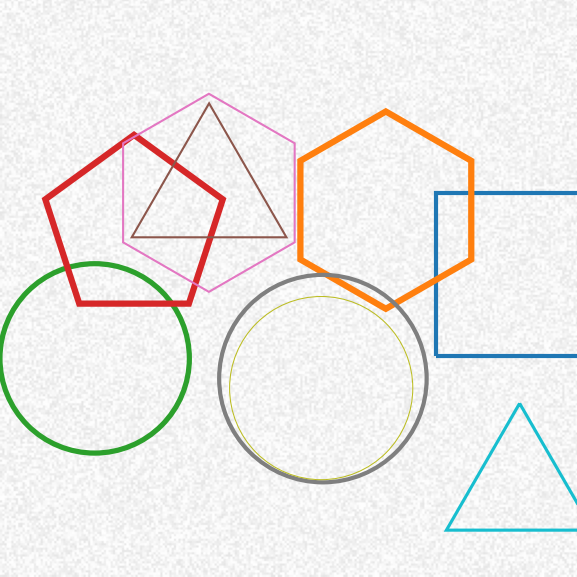[{"shape": "square", "thickness": 2, "radius": 0.71, "center": [0.895, 0.524]}, {"shape": "hexagon", "thickness": 3, "radius": 0.85, "center": [0.668, 0.635]}, {"shape": "circle", "thickness": 2.5, "radius": 0.82, "center": [0.164, 0.379]}, {"shape": "pentagon", "thickness": 3, "radius": 0.81, "center": [0.232, 0.604]}, {"shape": "triangle", "thickness": 1, "radius": 0.77, "center": [0.362, 0.666]}, {"shape": "hexagon", "thickness": 1, "radius": 0.86, "center": [0.362, 0.665]}, {"shape": "circle", "thickness": 2, "radius": 0.9, "center": [0.559, 0.344]}, {"shape": "circle", "thickness": 0.5, "radius": 0.79, "center": [0.556, 0.327]}, {"shape": "triangle", "thickness": 1.5, "radius": 0.73, "center": [0.9, 0.154]}]